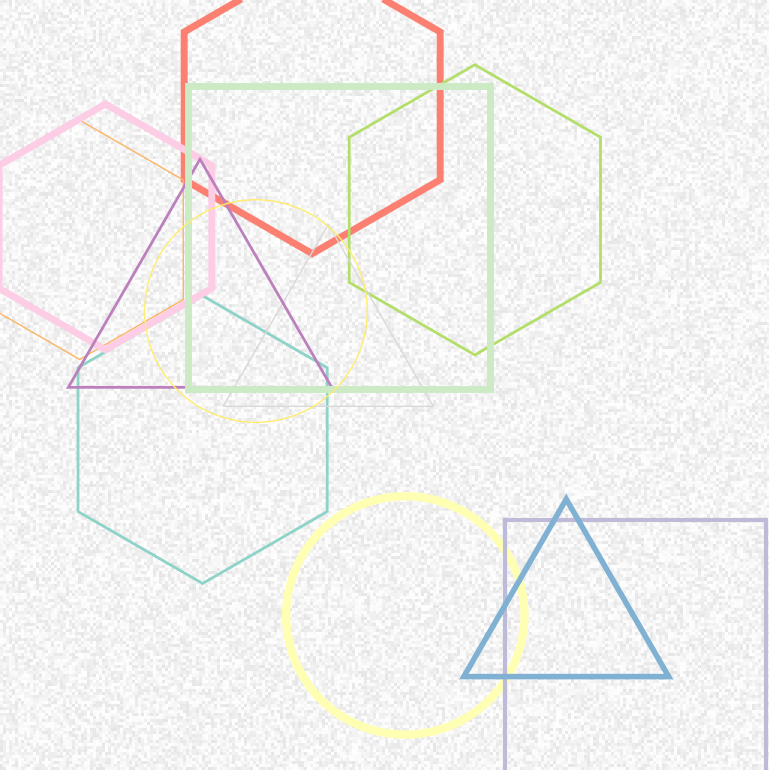[{"shape": "hexagon", "thickness": 1, "radius": 0.93, "center": [0.263, 0.429]}, {"shape": "circle", "thickness": 3, "radius": 0.77, "center": [0.526, 0.201]}, {"shape": "square", "thickness": 1.5, "radius": 0.85, "center": [0.825, 0.156]}, {"shape": "hexagon", "thickness": 2.5, "radius": 0.96, "center": [0.405, 0.863]}, {"shape": "triangle", "thickness": 2, "radius": 0.77, "center": [0.735, 0.198]}, {"shape": "hexagon", "thickness": 0.5, "radius": 0.78, "center": [0.103, 0.689]}, {"shape": "hexagon", "thickness": 1, "radius": 0.94, "center": [0.617, 0.727]}, {"shape": "hexagon", "thickness": 2.5, "radius": 0.8, "center": [0.137, 0.705]}, {"shape": "triangle", "thickness": 0.5, "radius": 0.79, "center": [0.426, 0.551]}, {"shape": "triangle", "thickness": 1, "radius": 0.99, "center": [0.26, 0.596]}, {"shape": "square", "thickness": 2.5, "radius": 0.98, "center": [0.44, 0.691]}, {"shape": "circle", "thickness": 0.5, "radius": 0.72, "center": [0.332, 0.596]}]